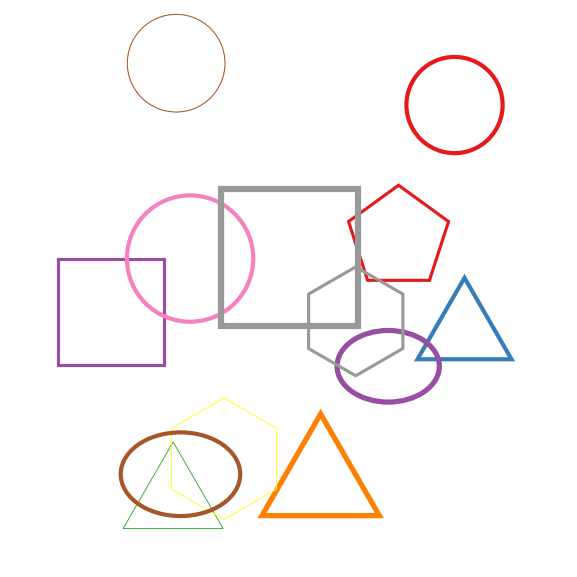[{"shape": "circle", "thickness": 2, "radius": 0.42, "center": [0.787, 0.817]}, {"shape": "pentagon", "thickness": 1.5, "radius": 0.46, "center": [0.69, 0.587]}, {"shape": "triangle", "thickness": 2, "radius": 0.47, "center": [0.804, 0.424]}, {"shape": "triangle", "thickness": 0.5, "radius": 0.5, "center": [0.3, 0.134]}, {"shape": "oval", "thickness": 2.5, "radius": 0.44, "center": [0.672, 0.365]}, {"shape": "square", "thickness": 1.5, "radius": 0.46, "center": [0.192, 0.459]}, {"shape": "triangle", "thickness": 2.5, "radius": 0.59, "center": [0.555, 0.165]}, {"shape": "hexagon", "thickness": 0.5, "radius": 0.53, "center": [0.388, 0.205]}, {"shape": "circle", "thickness": 0.5, "radius": 0.42, "center": [0.305, 0.89]}, {"shape": "oval", "thickness": 2, "radius": 0.52, "center": [0.312, 0.178]}, {"shape": "circle", "thickness": 2, "radius": 0.55, "center": [0.329, 0.551]}, {"shape": "hexagon", "thickness": 1.5, "radius": 0.47, "center": [0.616, 0.443]}, {"shape": "square", "thickness": 3, "radius": 0.59, "center": [0.502, 0.553]}]